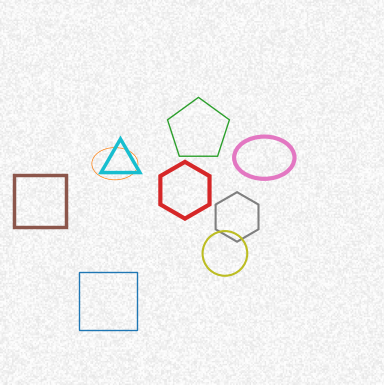[{"shape": "square", "thickness": 1, "radius": 0.38, "center": [0.281, 0.219]}, {"shape": "oval", "thickness": 0.5, "radius": 0.3, "center": [0.298, 0.575]}, {"shape": "pentagon", "thickness": 1, "radius": 0.42, "center": [0.516, 0.663]}, {"shape": "hexagon", "thickness": 3, "radius": 0.37, "center": [0.48, 0.506]}, {"shape": "square", "thickness": 2.5, "radius": 0.34, "center": [0.103, 0.478]}, {"shape": "oval", "thickness": 3, "radius": 0.39, "center": [0.687, 0.59]}, {"shape": "hexagon", "thickness": 1.5, "radius": 0.32, "center": [0.616, 0.437]}, {"shape": "circle", "thickness": 1.5, "radius": 0.29, "center": [0.584, 0.342]}, {"shape": "triangle", "thickness": 2.5, "radius": 0.29, "center": [0.313, 0.581]}]